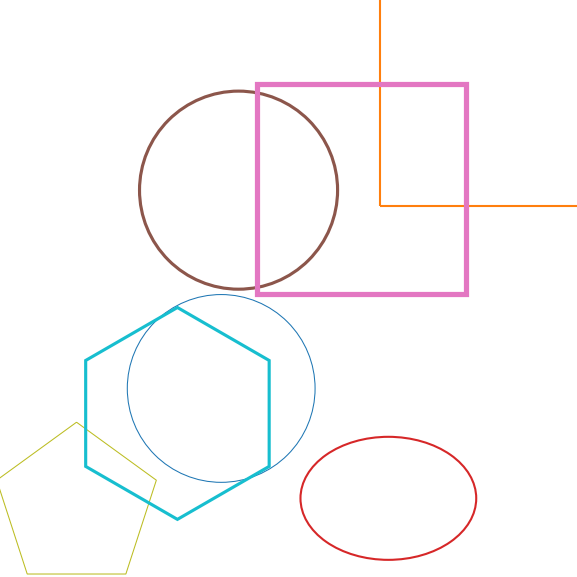[{"shape": "circle", "thickness": 0.5, "radius": 0.81, "center": [0.383, 0.327]}, {"shape": "square", "thickness": 1, "radius": 0.96, "center": [0.85, 0.835]}, {"shape": "oval", "thickness": 1, "radius": 0.76, "center": [0.672, 0.136]}, {"shape": "circle", "thickness": 1.5, "radius": 0.86, "center": [0.413, 0.67]}, {"shape": "square", "thickness": 2.5, "radius": 0.91, "center": [0.626, 0.672]}, {"shape": "pentagon", "thickness": 0.5, "radius": 0.73, "center": [0.133, 0.123]}, {"shape": "hexagon", "thickness": 1.5, "radius": 0.92, "center": [0.307, 0.283]}]